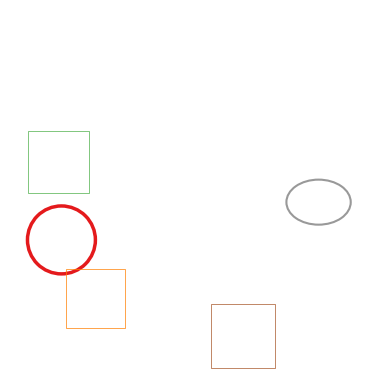[{"shape": "circle", "thickness": 2.5, "radius": 0.44, "center": [0.16, 0.377]}, {"shape": "square", "thickness": 0.5, "radius": 0.4, "center": [0.152, 0.58]}, {"shape": "square", "thickness": 0.5, "radius": 0.38, "center": [0.248, 0.224]}, {"shape": "square", "thickness": 0.5, "radius": 0.41, "center": [0.632, 0.127]}, {"shape": "oval", "thickness": 1.5, "radius": 0.42, "center": [0.827, 0.475]}]